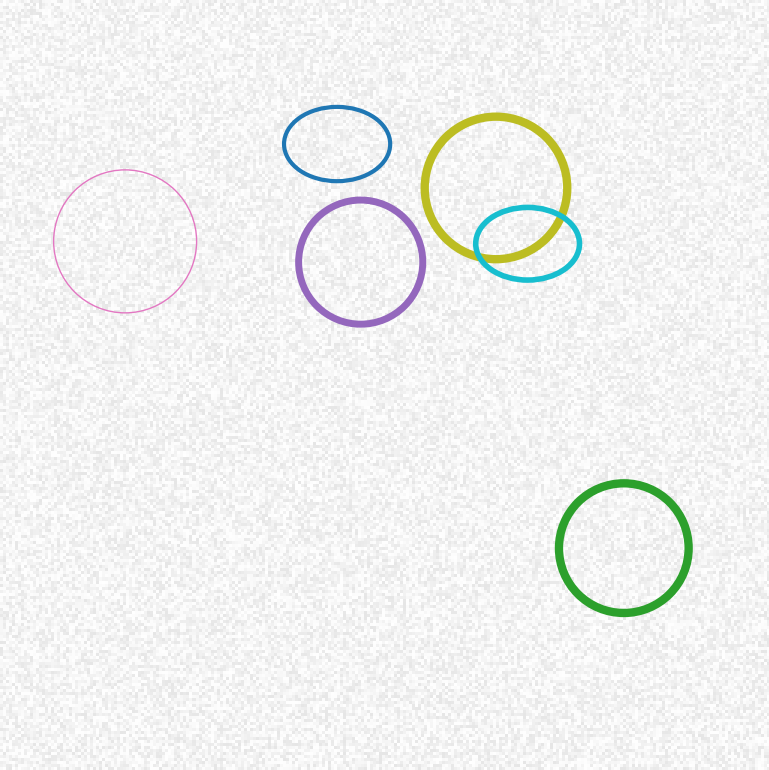[{"shape": "oval", "thickness": 1.5, "radius": 0.34, "center": [0.438, 0.813]}, {"shape": "circle", "thickness": 3, "radius": 0.42, "center": [0.81, 0.288]}, {"shape": "circle", "thickness": 2.5, "radius": 0.4, "center": [0.468, 0.66]}, {"shape": "circle", "thickness": 0.5, "radius": 0.46, "center": [0.162, 0.687]}, {"shape": "circle", "thickness": 3, "radius": 0.46, "center": [0.644, 0.756]}, {"shape": "oval", "thickness": 2, "radius": 0.34, "center": [0.685, 0.683]}]